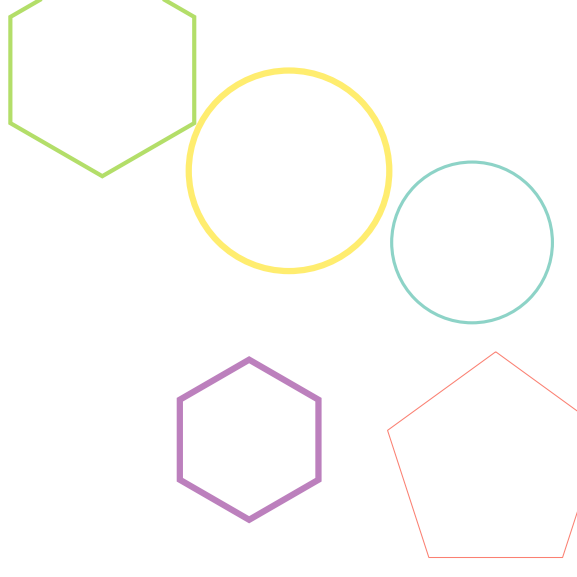[{"shape": "circle", "thickness": 1.5, "radius": 0.7, "center": [0.817, 0.579]}, {"shape": "pentagon", "thickness": 0.5, "radius": 0.98, "center": [0.858, 0.193]}, {"shape": "hexagon", "thickness": 2, "radius": 0.92, "center": [0.177, 0.878]}, {"shape": "hexagon", "thickness": 3, "radius": 0.69, "center": [0.431, 0.238]}, {"shape": "circle", "thickness": 3, "radius": 0.87, "center": [0.5, 0.703]}]